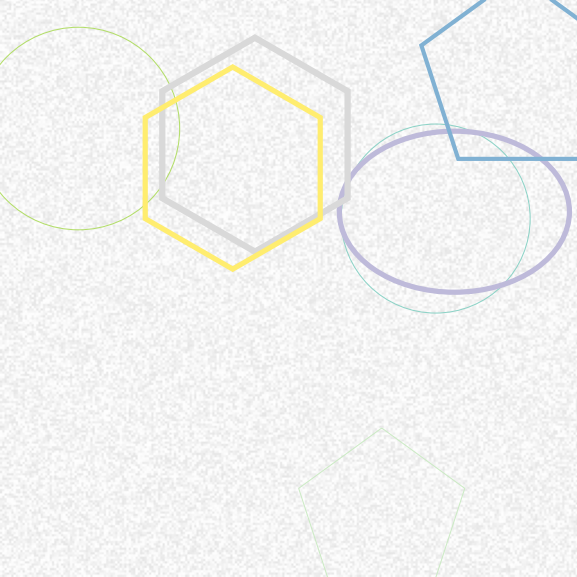[{"shape": "circle", "thickness": 0.5, "radius": 0.82, "center": [0.754, 0.621]}, {"shape": "oval", "thickness": 2.5, "radius": 1.0, "center": [0.787, 0.633]}, {"shape": "pentagon", "thickness": 2, "radius": 0.88, "center": [0.897, 0.866]}, {"shape": "circle", "thickness": 0.5, "radius": 0.88, "center": [0.136, 0.777]}, {"shape": "hexagon", "thickness": 3, "radius": 0.93, "center": [0.441, 0.749]}, {"shape": "pentagon", "thickness": 0.5, "radius": 0.76, "center": [0.661, 0.107]}, {"shape": "hexagon", "thickness": 2.5, "radius": 0.87, "center": [0.403, 0.708]}]